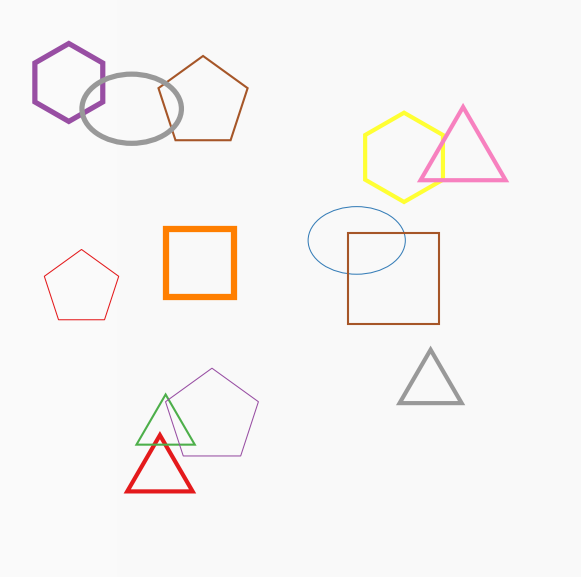[{"shape": "pentagon", "thickness": 0.5, "radius": 0.34, "center": [0.14, 0.5]}, {"shape": "triangle", "thickness": 2, "radius": 0.32, "center": [0.275, 0.181]}, {"shape": "oval", "thickness": 0.5, "radius": 0.42, "center": [0.614, 0.583]}, {"shape": "triangle", "thickness": 1, "radius": 0.29, "center": [0.285, 0.258]}, {"shape": "pentagon", "thickness": 0.5, "radius": 0.42, "center": [0.365, 0.278]}, {"shape": "hexagon", "thickness": 2.5, "radius": 0.34, "center": [0.118, 0.856]}, {"shape": "square", "thickness": 3, "radius": 0.29, "center": [0.344, 0.543]}, {"shape": "hexagon", "thickness": 2, "radius": 0.39, "center": [0.695, 0.727]}, {"shape": "square", "thickness": 1, "radius": 0.4, "center": [0.677, 0.516]}, {"shape": "pentagon", "thickness": 1, "radius": 0.4, "center": [0.349, 0.822]}, {"shape": "triangle", "thickness": 2, "radius": 0.42, "center": [0.797, 0.729]}, {"shape": "oval", "thickness": 2.5, "radius": 0.43, "center": [0.227, 0.811]}, {"shape": "triangle", "thickness": 2, "radius": 0.31, "center": [0.741, 0.332]}]